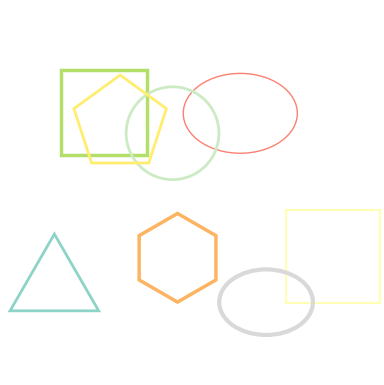[{"shape": "triangle", "thickness": 2, "radius": 0.66, "center": [0.141, 0.259]}, {"shape": "square", "thickness": 1.5, "radius": 0.61, "center": [0.865, 0.334]}, {"shape": "oval", "thickness": 1, "radius": 0.74, "center": [0.624, 0.706]}, {"shape": "hexagon", "thickness": 2.5, "radius": 0.58, "center": [0.461, 0.33]}, {"shape": "square", "thickness": 2.5, "radius": 0.56, "center": [0.27, 0.708]}, {"shape": "oval", "thickness": 3, "radius": 0.61, "center": [0.691, 0.215]}, {"shape": "circle", "thickness": 2, "radius": 0.6, "center": [0.448, 0.654]}, {"shape": "pentagon", "thickness": 2, "radius": 0.63, "center": [0.312, 0.679]}]